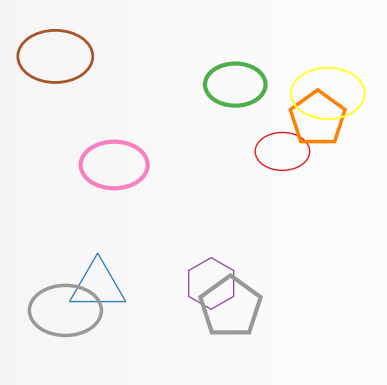[{"shape": "oval", "thickness": 1, "radius": 0.35, "center": [0.729, 0.607]}, {"shape": "triangle", "thickness": 1, "radius": 0.42, "center": [0.252, 0.259]}, {"shape": "oval", "thickness": 3, "radius": 0.39, "center": [0.607, 0.78]}, {"shape": "hexagon", "thickness": 1, "radius": 0.34, "center": [0.545, 0.264]}, {"shape": "pentagon", "thickness": 2.5, "radius": 0.37, "center": [0.82, 0.692]}, {"shape": "oval", "thickness": 1.5, "radius": 0.48, "center": [0.846, 0.757]}, {"shape": "oval", "thickness": 2, "radius": 0.48, "center": [0.143, 0.853]}, {"shape": "oval", "thickness": 3, "radius": 0.43, "center": [0.295, 0.571]}, {"shape": "oval", "thickness": 2.5, "radius": 0.46, "center": [0.169, 0.194]}, {"shape": "pentagon", "thickness": 3, "radius": 0.41, "center": [0.595, 0.203]}]